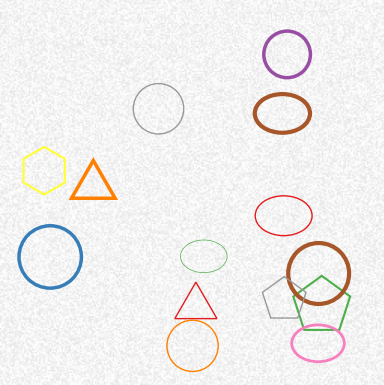[{"shape": "oval", "thickness": 1, "radius": 0.37, "center": [0.737, 0.44]}, {"shape": "triangle", "thickness": 1, "radius": 0.32, "center": [0.509, 0.204]}, {"shape": "circle", "thickness": 2.5, "radius": 0.41, "center": [0.13, 0.333]}, {"shape": "oval", "thickness": 0.5, "radius": 0.3, "center": [0.529, 0.334]}, {"shape": "pentagon", "thickness": 1.5, "radius": 0.39, "center": [0.836, 0.206]}, {"shape": "circle", "thickness": 2.5, "radius": 0.3, "center": [0.746, 0.859]}, {"shape": "circle", "thickness": 1, "radius": 0.33, "center": [0.5, 0.102]}, {"shape": "triangle", "thickness": 2.5, "radius": 0.33, "center": [0.242, 0.518]}, {"shape": "hexagon", "thickness": 1.5, "radius": 0.31, "center": [0.115, 0.557]}, {"shape": "circle", "thickness": 3, "radius": 0.4, "center": [0.828, 0.29]}, {"shape": "oval", "thickness": 3, "radius": 0.36, "center": [0.733, 0.705]}, {"shape": "oval", "thickness": 2, "radius": 0.34, "center": [0.826, 0.108]}, {"shape": "pentagon", "thickness": 1, "radius": 0.3, "center": [0.738, 0.222]}, {"shape": "circle", "thickness": 1, "radius": 0.33, "center": [0.412, 0.717]}]